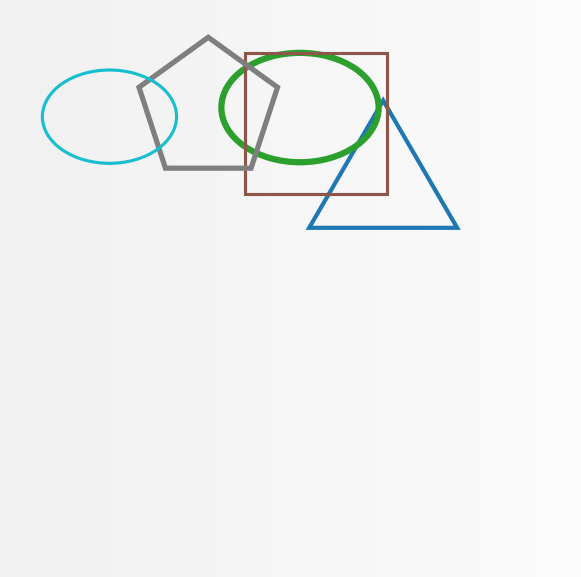[{"shape": "triangle", "thickness": 2, "radius": 0.74, "center": [0.659, 0.678]}, {"shape": "oval", "thickness": 3, "radius": 0.68, "center": [0.516, 0.813]}, {"shape": "square", "thickness": 1.5, "radius": 0.61, "center": [0.544, 0.786]}, {"shape": "pentagon", "thickness": 2.5, "radius": 0.63, "center": [0.358, 0.809]}, {"shape": "oval", "thickness": 1.5, "radius": 0.58, "center": [0.188, 0.797]}]